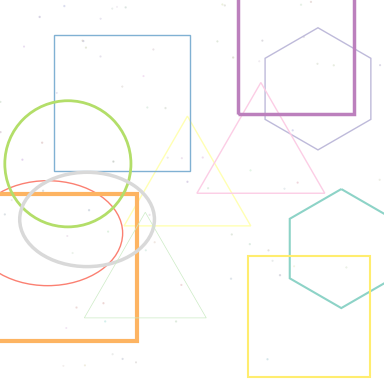[{"shape": "hexagon", "thickness": 1.5, "radius": 0.77, "center": [0.886, 0.354]}, {"shape": "triangle", "thickness": 1, "radius": 0.95, "center": [0.487, 0.508]}, {"shape": "hexagon", "thickness": 1, "radius": 0.79, "center": [0.826, 0.769]}, {"shape": "oval", "thickness": 1, "radius": 0.97, "center": [0.124, 0.394]}, {"shape": "square", "thickness": 1, "radius": 0.88, "center": [0.316, 0.732]}, {"shape": "square", "thickness": 3, "radius": 0.96, "center": [0.165, 0.305]}, {"shape": "circle", "thickness": 2, "radius": 0.82, "center": [0.176, 0.575]}, {"shape": "triangle", "thickness": 1, "radius": 0.96, "center": [0.678, 0.594]}, {"shape": "oval", "thickness": 2.5, "radius": 0.88, "center": [0.226, 0.43]}, {"shape": "square", "thickness": 2.5, "radius": 0.75, "center": [0.768, 0.853]}, {"shape": "triangle", "thickness": 0.5, "radius": 0.91, "center": [0.377, 0.266]}, {"shape": "square", "thickness": 1.5, "radius": 0.79, "center": [0.802, 0.178]}]